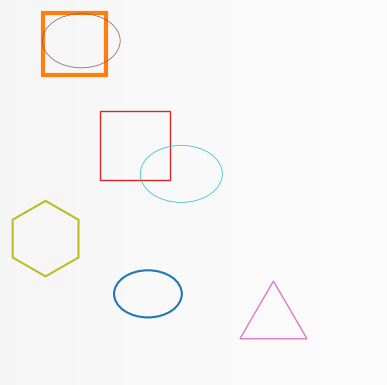[{"shape": "oval", "thickness": 1.5, "radius": 0.44, "center": [0.382, 0.237]}, {"shape": "square", "thickness": 3, "radius": 0.4, "center": [0.192, 0.885]}, {"shape": "square", "thickness": 1, "radius": 0.45, "center": [0.348, 0.621]}, {"shape": "oval", "thickness": 0.5, "radius": 0.5, "center": [0.21, 0.894]}, {"shape": "triangle", "thickness": 1, "radius": 0.5, "center": [0.706, 0.17]}, {"shape": "hexagon", "thickness": 1.5, "radius": 0.49, "center": [0.118, 0.38]}, {"shape": "oval", "thickness": 0.5, "radius": 0.53, "center": [0.468, 0.548]}]